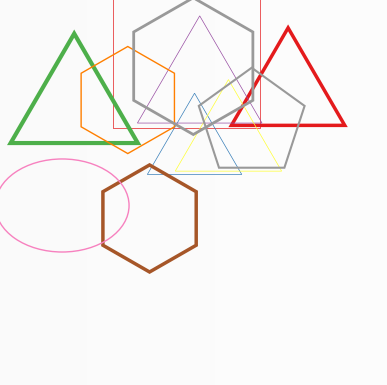[{"shape": "triangle", "thickness": 2.5, "radius": 0.84, "center": [0.743, 0.759]}, {"shape": "square", "thickness": 0.5, "radius": 0.95, "center": [0.481, 0.857]}, {"shape": "triangle", "thickness": 0.5, "radius": 0.7, "center": [0.502, 0.617]}, {"shape": "triangle", "thickness": 3, "radius": 0.95, "center": [0.192, 0.723]}, {"shape": "triangle", "thickness": 0.5, "radius": 0.93, "center": [0.515, 0.773]}, {"shape": "hexagon", "thickness": 1, "radius": 0.7, "center": [0.33, 0.74]}, {"shape": "triangle", "thickness": 0.5, "radius": 0.79, "center": [0.59, 0.635]}, {"shape": "hexagon", "thickness": 2.5, "radius": 0.7, "center": [0.386, 0.433]}, {"shape": "oval", "thickness": 1, "radius": 0.86, "center": [0.16, 0.466]}, {"shape": "pentagon", "thickness": 1.5, "radius": 0.72, "center": [0.65, 0.681]}, {"shape": "hexagon", "thickness": 2, "radius": 0.89, "center": [0.499, 0.828]}]